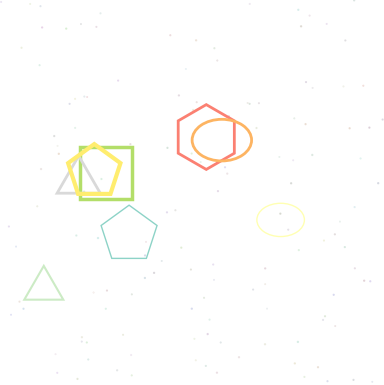[{"shape": "pentagon", "thickness": 1, "radius": 0.38, "center": [0.335, 0.391]}, {"shape": "oval", "thickness": 1, "radius": 0.31, "center": [0.729, 0.429]}, {"shape": "hexagon", "thickness": 2, "radius": 0.42, "center": [0.536, 0.644]}, {"shape": "oval", "thickness": 2, "radius": 0.39, "center": [0.576, 0.636]}, {"shape": "square", "thickness": 2.5, "radius": 0.34, "center": [0.274, 0.549]}, {"shape": "triangle", "thickness": 2, "radius": 0.32, "center": [0.204, 0.531]}, {"shape": "triangle", "thickness": 1.5, "radius": 0.29, "center": [0.114, 0.251]}, {"shape": "pentagon", "thickness": 3, "radius": 0.36, "center": [0.245, 0.554]}]